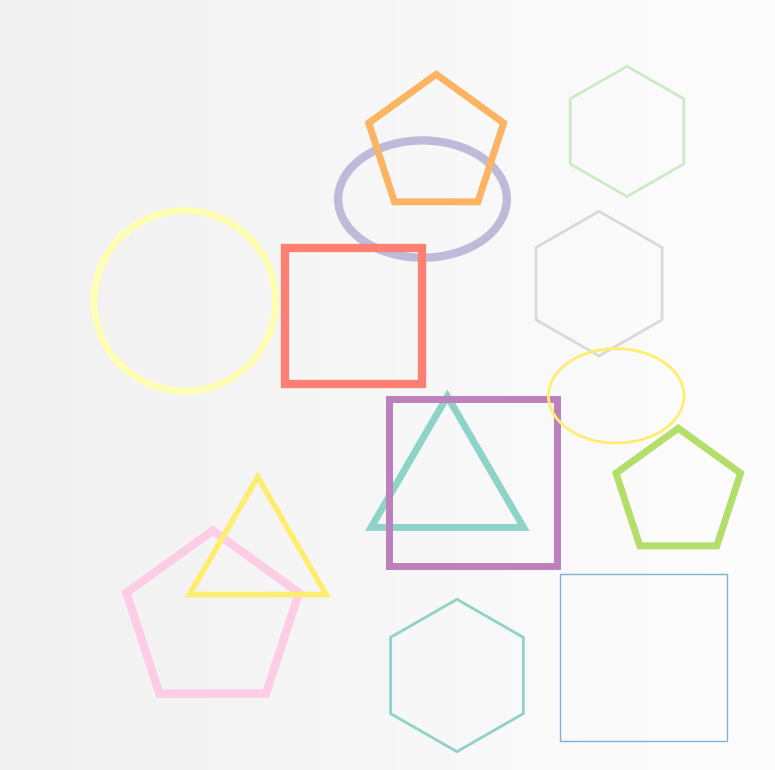[{"shape": "hexagon", "thickness": 1, "radius": 0.49, "center": [0.59, 0.123]}, {"shape": "triangle", "thickness": 2.5, "radius": 0.57, "center": [0.577, 0.372]}, {"shape": "circle", "thickness": 2.5, "radius": 0.59, "center": [0.238, 0.609]}, {"shape": "oval", "thickness": 3, "radius": 0.54, "center": [0.545, 0.741]}, {"shape": "square", "thickness": 3, "radius": 0.44, "center": [0.456, 0.589]}, {"shape": "square", "thickness": 0.5, "radius": 0.54, "center": [0.83, 0.146]}, {"shape": "pentagon", "thickness": 2.5, "radius": 0.46, "center": [0.563, 0.812]}, {"shape": "pentagon", "thickness": 2.5, "radius": 0.42, "center": [0.875, 0.359]}, {"shape": "pentagon", "thickness": 3, "radius": 0.59, "center": [0.274, 0.194]}, {"shape": "hexagon", "thickness": 1, "radius": 0.47, "center": [0.773, 0.632]}, {"shape": "square", "thickness": 2.5, "radius": 0.54, "center": [0.611, 0.374]}, {"shape": "hexagon", "thickness": 1, "radius": 0.42, "center": [0.809, 0.829]}, {"shape": "oval", "thickness": 1, "radius": 0.44, "center": [0.795, 0.486]}, {"shape": "triangle", "thickness": 2, "radius": 0.51, "center": [0.333, 0.279]}]